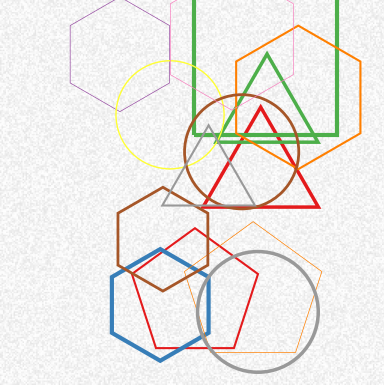[{"shape": "triangle", "thickness": 2.5, "radius": 0.87, "center": [0.677, 0.549]}, {"shape": "pentagon", "thickness": 1.5, "radius": 0.86, "center": [0.506, 0.235]}, {"shape": "hexagon", "thickness": 3, "radius": 0.73, "center": [0.416, 0.208]}, {"shape": "triangle", "thickness": 2.5, "radius": 0.76, "center": [0.694, 0.707]}, {"shape": "square", "thickness": 3, "radius": 0.93, "center": [0.691, 0.836]}, {"shape": "hexagon", "thickness": 0.5, "radius": 0.75, "center": [0.311, 0.859]}, {"shape": "pentagon", "thickness": 0.5, "radius": 0.94, "center": [0.657, 0.237]}, {"shape": "hexagon", "thickness": 1.5, "radius": 0.93, "center": [0.775, 0.747]}, {"shape": "circle", "thickness": 1, "radius": 0.7, "center": [0.442, 0.702]}, {"shape": "circle", "thickness": 2, "radius": 0.74, "center": [0.628, 0.606]}, {"shape": "hexagon", "thickness": 2, "radius": 0.67, "center": [0.423, 0.379]}, {"shape": "hexagon", "thickness": 0.5, "radius": 0.92, "center": [0.602, 0.898]}, {"shape": "triangle", "thickness": 1.5, "radius": 0.69, "center": [0.542, 0.536]}, {"shape": "circle", "thickness": 2.5, "radius": 0.78, "center": [0.67, 0.19]}]